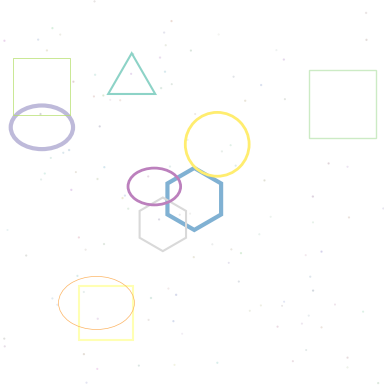[{"shape": "triangle", "thickness": 1.5, "radius": 0.35, "center": [0.342, 0.791]}, {"shape": "square", "thickness": 1.5, "radius": 0.35, "center": [0.276, 0.187]}, {"shape": "oval", "thickness": 3, "radius": 0.4, "center": [0.109, 0.669]}, {"shape": "hexagon", "thickness": 3, "radius": 0.4, "center": [0.505, 0.483]}, {"shape": "oval", "thickness": 0.5, "radius": 0.49, "center": [0.251, 0.213]}, {"shape": "square", "thickness": 0.5, "radius": 0.37, "center": [0.107, 0.775]}, {"shape": "hexagon", "thickness": 1.5, "radius": 0.35, "center": [0.423, 0.417]}, {"shape": "oval", "thickness": 2, "radius": 0.34, "center": [0.401, 0.516]}, {"shape": "square", "thickness": 1, "radius": 0.44, "center": [0.89, 0.73]}, {"shape": "circle", "thickness": 2, "radius": 0.41, "center": [0.564, 0.625]}]